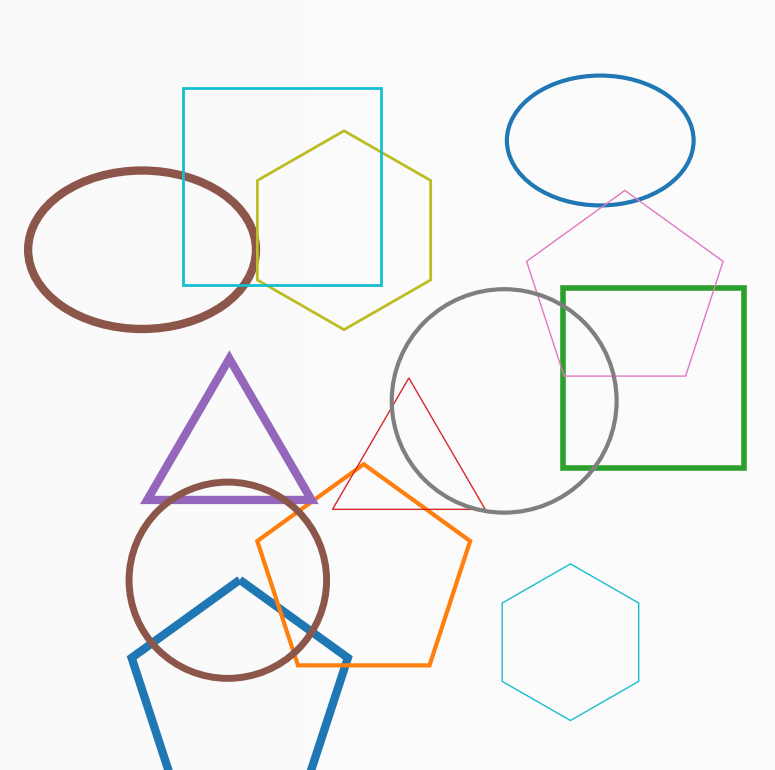[{"shape": "pentagon", "thickness": 3, "radius": 0.73, "center": [0.309, 0.1]}, {"shape": "oval", "thickness": 1.5, "radius": 0.6, "center": [0.775, 0.818]}, {"shape": "pentagon", "thickness": 1.5, "radius": 0.72, "center": [0.469, 0.253]}, {"shape": "square", "thickness": 2, "radius": 0.59, "center": [0.843, 0.509]}, {"shape": "triangle", "thickness": 0.5, "radius": 0.57, "center": [0.528, 0.395]}, {"shape": "triangle", "thickness": 3, "radius": 0.61, "center": [0.296, 0.412]}, {"shape": "circle", "thickness": 2.5, "radius": 0.64, "center": [0.294, 0.246]}, {"shape": "oval", "thickness": 3, "radius": 0.73, "center": [0.183, 0.676]}, {"shape": "pentagon", "thickness": 0.5, "radius": 0.67, "center": [0.806, 0.619]}, {"shape": "circle", "thickness": 1.5, "radius": 0.73, "center": [0.651, 0.479]}, {"shape": "hexagon", "thickness": 1, "radius": 0.65, "center": [0.444, 0.701]}, {"shape": "square", "thickness": 1, "radius": 0.64, "center": [0.364, 0.757]}, {"shape": "hexagon", "thickness": 0.5, "radius": 0.51, "center": [0.736, 0.166]}]